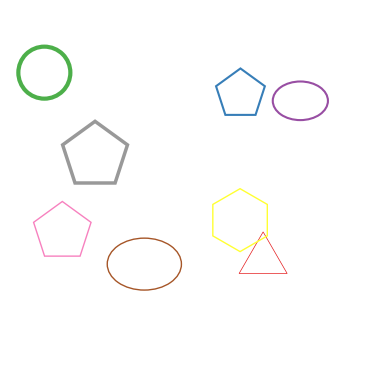[{"shape": "triangle", "thickness": 0.5, "radius": 0.36, "center": [0.683, 0.326]}, {"shape": "pentagon", "thickness": 1.5, "radius": 0.33, "center": [0.625, 0.756]}, {"shape": "circle", "thickness": 3, "radius": 0.34, "center": [0.115, 0.811]}, {"shape": "oval", "thickness": 1.5, "radius": 0.36, "center": [0.78, 0.738]}, {"shape": "hexagon", "thickness": 1, "radius": 0.41, "center": [0.624, 0.428]}, {"shape": "oval", "thickness": 1, "radius": 0.48, "center": [0.375, 0.314]}, {"shape": "pentagon", "thickness": 1, "radius": 0.39, "center": [0.162, 0.398]}, {"shape": "pentagon", "thickness": 2.5, "radius": 0.44, "center": [0.247, 0.596]}]